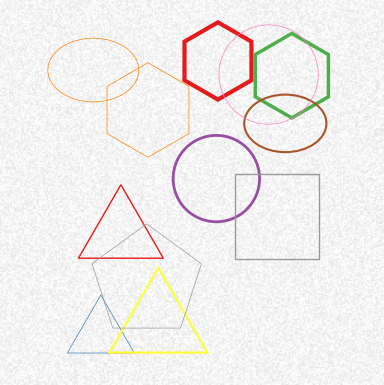[{"shape": "triangle", "thickness": 1, "radius": 0.64, "center": [0.314, 0.393]}, {"shape": "hexagon", "thickness": 3, "radius": 0.5, "center": [0.566, 0.842]}, {"shape": "triangle", "thickness": 0.5, "radius": 0.5, "center": [0.262, 0.133]}, {"shape": "hexagon", "thickness": 2.5, "radius": 0.55, "center": [0.758, 0.803]}, {"shape": "circle", "thickness": 2, "radius": 0.56, "center": [0.562, 0.536]}, {"shape": "hexagon", "thickness": 0.5, "radius": 0.61, "center": [0.384, 0.714]}, {"shape": "oval", "thickness": 0.5, "radius": 0.59, "center": [0.242, 0.818]}, {"shape": "triangle", "thickness": 1.5, "radius": 0.73, "center": [0.411, 0.158]}, {"shape": "oval", "thickness": 1.5, "radius": 0.53, "center": [0.741, 0.68]}, {"shape": "circle", "thickness": 0.5, "radius": 0.65, "center": [0.698, 0.806]}, {"shape": "square", "thickness": 1, "radius": 0.55, "center": [0.72, 0.438]}, {"shape": "pentagon", "thickness": 0.5, "radius": 0.75, "center": [0.381, 0.269]}]